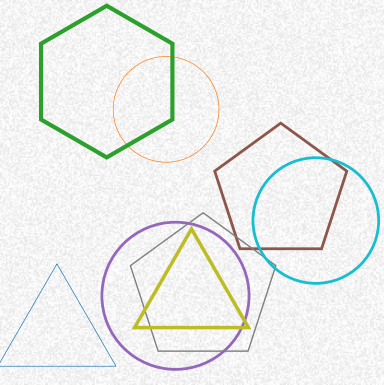[{"shape": "triangle", "thickness": 0.5, "radius": 0.89, "center": [0.148, 0.137]}, {"shape": "circle", "thickness": 0.5, "radius": 0.69, "center": [0.431, 0.716]}, {"shape": "hexagon", "thickness": 3, "radius": 0.98, "center": [0.277, 0.788]}, {"shape": "circle", "thickness": 2, "radius": 0.96, "center": [0.456, 0.232]}, {"shape": "pentagon", "thickness": 2, "radius": 0.9, "center": [0.729, 0.5]}, {"shape": "pentagon", "thickness": 1, "radius": 0.99, "center": [0.528, 0.249]}, {"shape": "triangle", "thickness": 2.5, "radius": 0.85, "center": [0.497, 0.235]}, {"shape": "circle", "thickness": 2, "radius": 0.82, "center": [0.82, 0.427]}]